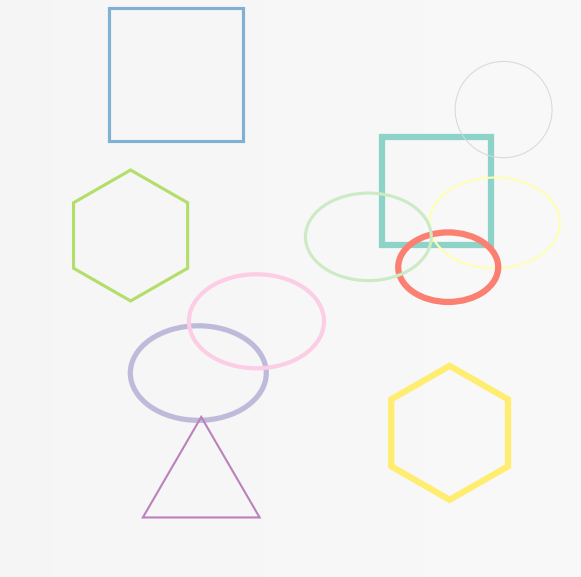[{"shape": "square", "thickness": 3, "radius": 0.47, "center": [0.751, 0.668]}, {"shape": "oval", "thickness": 1, "radius": 0.56, "center": [0.851, 0.613]}, {"shape": "oval", "thickness": 2.5, "radius": 0.58, "center": [0.341, 0.353]}, {"shape": "oval", "thickness": 3, "radius": 0.43, "center": [0.771, 0.536]}, {"shape": "square", "thickness": 1.5, "radius": 0.58, "center": [0.303, 0.87]}, {"shape": "hexagon", "thickness": 1.5, "radius": 0.57, "center": [0.225, 0.591]}, {"shape": "oval", "thickness": 2, "radius": 0.58, "center": [0.441, 0.443]}, {"shape": "circle", "thickness": 0.5, "radius": 0.42, "center": [0.866, 0.809]}, {"shape": "triangle", "thickness": 1, "radius": 0.58, "center": [0.346, 0.161]}, {"shape": "oval", "thickness": 1.5, "radius": 0.54, "center": [0.634, 0.589]}, {"shape": "hexagon", "thickness": 3, "radius": 0.58, "center": [0.774, 0.25]}]